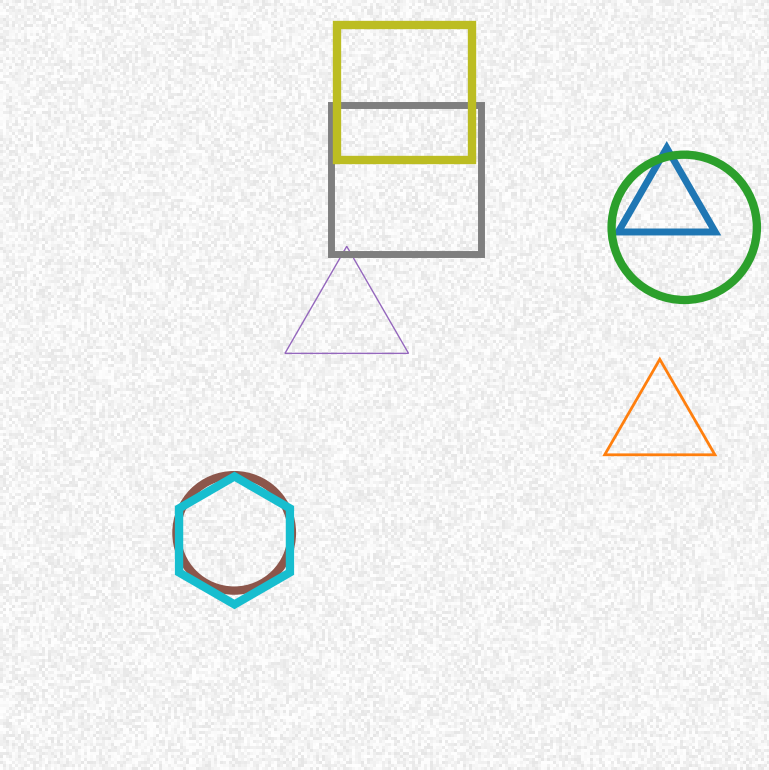[{"shape": "triangle", "thickness": 2.5, "radius": 0.36, "center": [0.866, 0.735]}, {"shape": "triangle", "thickness": 1, "radius": 0.41, "center": [0.857, 0.451]}, {"shape": "circle", "thickness": 3, "radius": 0.47, "center": [0.889, 0.705]}, {"shape": "triangle", "thickness": 0.5, "radius": 0.46, "center": [0.45, 0.587]}, {"shape": "circle", "thickness": 3, "radius": 0.37, "center": [0.304, 0.308]}, {"shape": "square", "thickness": 2.5, "radius": 0.49, "center": [0.527, 0.767]}, {"shape": "square", "thickness": 3, "radius": 0.44, "center": [0.526, 0.88]}, {"shape": "hexagon", "thickness": 3, "radius": 0.42, "center": [0.305, 0.298]}]